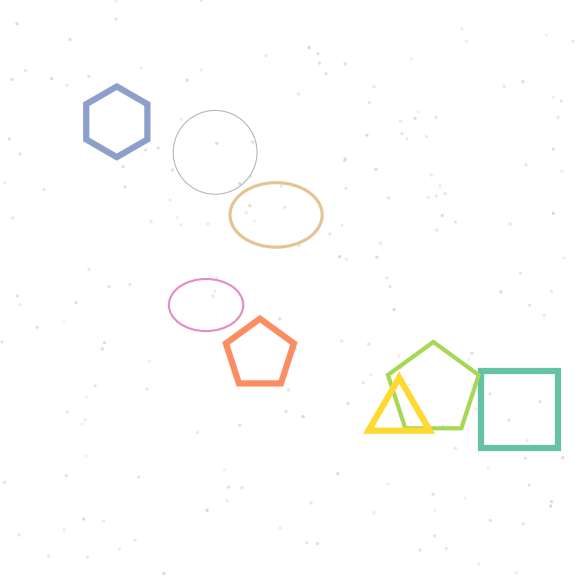[{"shape": "square", "thickness": 3, "radius": 0.33, "center": [0.899, 0.289]}, {"shape": "pentagon", "thickness": 3, "radius": 0.31, "center": [0.45, 0.385]}, {"shape": "hexagon", "thickness": 3, "radius": 0.31, "center": [0.202, 0.788]}, {"shape": "oval", "thickness": 1, "radius": 0.32, "center": [0.357, 0.471]}, {"shape": "pentagon", "thickness": 2, "radius": 0.41, "center": [0.75, 0.324]}, {"shape": "triangle", "thickness": 3, "radius": 0.31, "center": [0.691, 0.284]}, {"shape": "oval", "thickness": 1.5, "radius": 0.4, "center": [0.478, 0.627]}, {"shape": "circle", "thickness": 0.5, "radius": 0.36, "center": [0.373, 0.735]}]